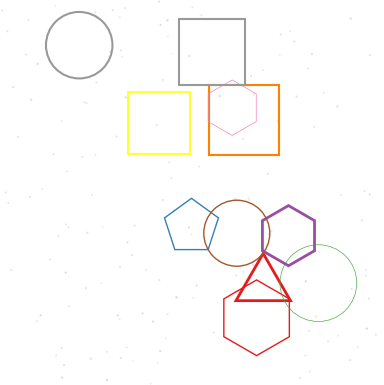[{"shape": "hexagon", "thickness": 1, "radius": 0.49, "center": [0.666, 0.175]}, {"shape": "triangle", "thickness": 2, "radius": 0.41, "center": [0.684, 0.26]}, {"shape": "pentagon", "thickness": 1, "radius": 0.37, "center": [0.497, 0.411]}, {"shape": "circle", "thickness": 0.5, "radius": 0.5, "center": [0.827, 0.265]}, {"shape": "hexagon", "thickness": 2, "radius": 0.39, "center": [0.749, 0.388]}, {"shape": "square", "thickness": 1.5, "radius": 0.46, "center": [0.634, 0.689]}, {"shape": "square", "thickness": 1.5, "radius": 0.41, "center": [0.413, 0.681]}, {"shape": "circle", "thickness": 1, "radius": 0.43, "center": [0.615, 0.394]}, {"shape": "hexagon", "thickness": 0.5, "radius": 0.36, "center": [0.603, 0.72]}, {"shape": "circle", "thickness": 1.5, "radius": 0.43, "center": [0.206, 0.883]}, {"shape": "square", "thickness": 1.5, "radius": 0.43, "center": [0.551, 0.866]}]